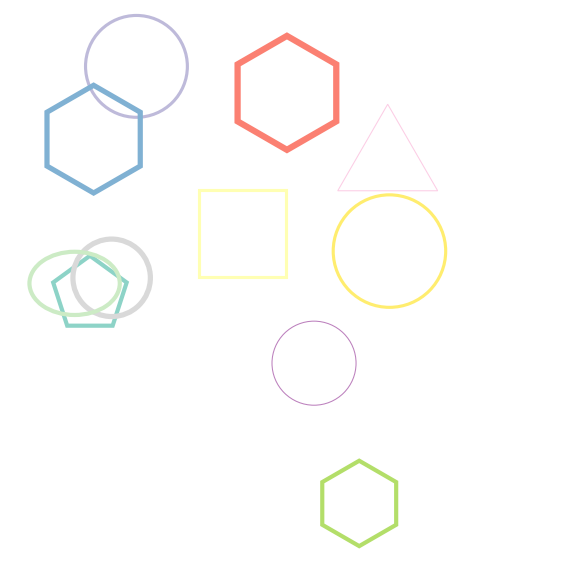[{"shape": "pentagon", "thickness": 2, "radius": 0.33, "center": [0.156, 0.489]}, {"shape": "square", "thickness": 1.5, "radius": 0.38, "center": [0.42, 0.595]}, {"shape": "circle", "thickness": 1.5, "radius": 0.44, "center": [0.236, 0.884]}, {"shape": "hexagon", "thickness": 3, "radius": 0.49, "center": [0.497, 0.838]}, {"shape": "hexagon", "thickness": 2.5, "radius": 0.47, "center": [0.162, 0.758]}, {"shape": "hexagon", "thickness": 2, "radius": 0.37, "center": [0.622, 0.127]}, {"shape": "triangle", "thickness": 0.5, "radius": 0.5, "center": [0.671, 0.719]}, {"shape": "circle", "thickness": 2.5, "radius": 0.34, "center": [0.193, 0.518]}, {"shape": "circle", "thickness": 0.5, "radius": 0.36, "center": [0.544, 0.37]}, {"shape": "oval", "thickness": 2, "radius": 0.39, "center": [0.129, 0.508]}, {"shape": "circle", "thickness": 1.5, "radius": 0.49, "center": [0.674, 0.564]}]